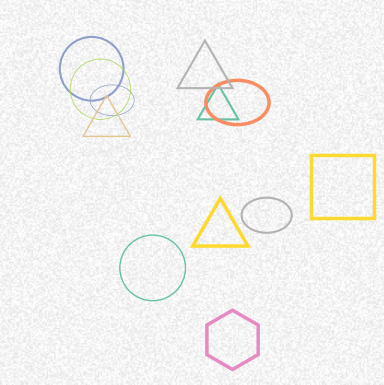[{"shape": "circle", "thickness": 1, "radius": 0.43, "center": [0.397, 0.304]}, {"shape": "triangle", "thickness": 1.5, "radius": 0.31, "center": [0.566, 0.72]}, {"shape": "oval", "thickness": 2.5, "radius": 0.41, "center": [0.617, 0.734]}, {"shape": "oval", "thickness": 0.5, "radius": 0.29, "center": [0.291, 0.74]}, {"shape": "circle", "thickness": 1.5, "radius": 0.41, "center": [0.238, 0.821]}, {"shape": "hexagon", "thickness": 2.5, "radius": 0.38, "center": [0.604, 0.117]}, {"shape": "circle", "thickness": 0.5, "radius": 0.39, "center": [0.261, 0.768]}, {"shape": "square", "thickness": 2.5, "radius": 0.41, "center": [0.889, 0.515]}, {"shape": "triangle", "thickness": 2.5, "radius": 0.41, "center": [0.572, 0.402]}, {"shape": "triangle", "thickness": 1, "radius": 0.35, "center": [0.277, 0.681]}, {"shape": "triangle", "thickness": 1.5, "radius": 0.41, "center": [0.532, 0.812]}, {"shape": "oval", "thickness": 1.5, "radius": 0.33, "center": [0.693, 0.441]}]